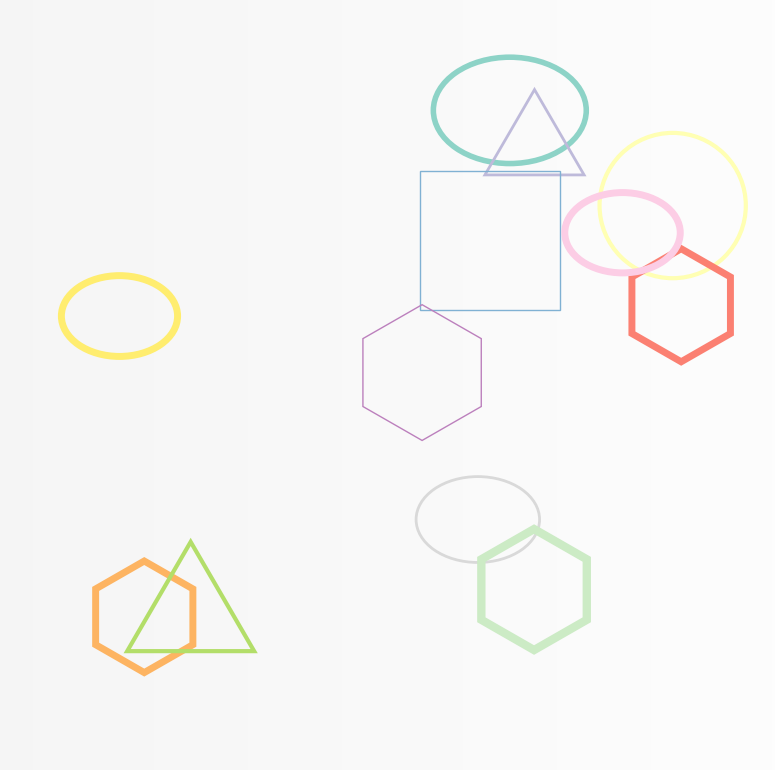[{"shape": "oval", "thickness": 2, "radius": 0.49, "center": [0.658, 0.857]}, {"shape": "circle", "thickness": 1.5, "radius": 0.47, "center": [0.868, 0.733]}, {"shape": "triangle", "thickness": 1, "radius": 0.37, "center": [0.69, 0.81]}, {"shape": "hexagon", "thickness": 2.5, "radius": 0.37, "center": [0.879, 0.604]}, {"shape": "square", "thickness": 0.5, "radius": 0.45, "center": [0.632, 0.688]}, {"shape": "hexagon", "thickness": 2.5, "radius": 0.36, "center": [0.186, 0.199]}, {"shape": "triangle", "thickness": 1.5, "radius": 0.47, "center": [0.246, 0.202]}, {"shape": "oval", "thickness": 2.5, "radius": 0.37, "center": [0.803, 0.698]}, {"shape": "oval", "thickness": 1, "radius": 0.4, "center": [0.617, 0.325]}, {"shape": "hexagon", "thickness": 0.5, "radius": 0.44, "center": [0.545, 0.516]}, {"shape": "hexagon", "thickness": 3, "radius": 0.39, "center": [0.689, 0.234]}, {"shape": "oval", "thickness": 2.5, "radius": 0.37, "center": [0.154, 0.59]}]